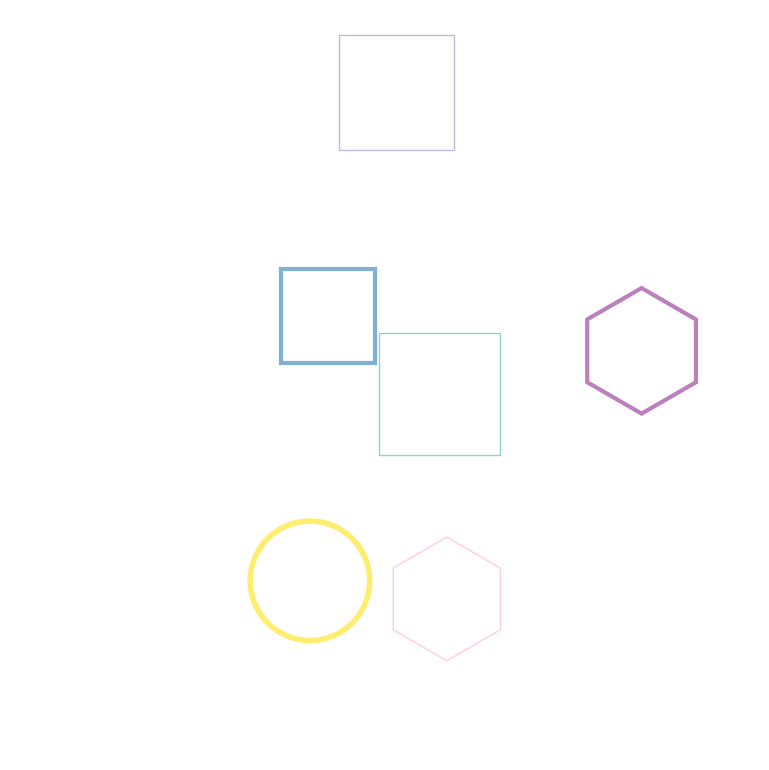[{"shape": "square", "thickness": 0.5, "radius": 0.39, "center": [0.571, 0.488]}, {"shape": "square", "thickness": 0.5, "radius": 0.37, "center": [0.515, 0.88]}, {"shape": "square", "thickness": 1.5, "radius": 0.31, "center": [0.425, 0.59]}, {"shape": "hexagon", "thickness": 0.5, "radius": 0.4, "center": [0.58, 0.222]}, {"shape": "hexagon", "thickness": 1.5, "radius": 0.41, "center": [0.833, 0.544]}, {"shape": "circle", "thickness": 2, "radius": 0.39, "center": [0.403, 0.246]}]